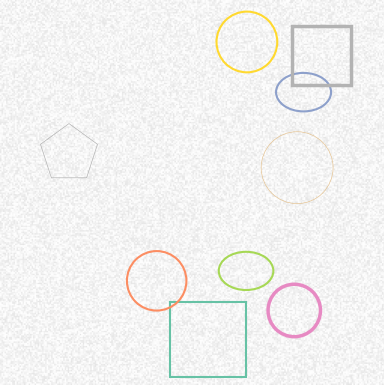[{"shape": "square", "thickness": 1.5, "radius": 0.49, "center": [0.541, 0.119]}, {"shape": "circle", "thickness": 1.5, "radius": 0.39, "center": [0.407, 0.271]}, {"shape": "oval", "thickness": 1.5, "radius": 0.36, "center": [0.789, 0.761]}, {"shape": "circle", "thickness": 2.5, "radius": 0.34, "center": [0.764, 0.194]}, {"shape": "oval", "thickness": 1.5, "radius": 0.35, "center": [0.639, 0.296]}, {"shape": "circle", "thickness": 1.5, "radius": 0.39, "center": [0.641, 0.891]}, {"shape": "circle", "thickness": 0.5, "radius": 0.47, "center": [0.772, 0.564]}, {"shape": "square", "thickness": 2.5, "radius": 0.38, "center": [0.835, 0.856]}, {"shape": "pentagon", "thickness": 0.5, "radius": 0.39, "center": [0.179, 0.601]}]